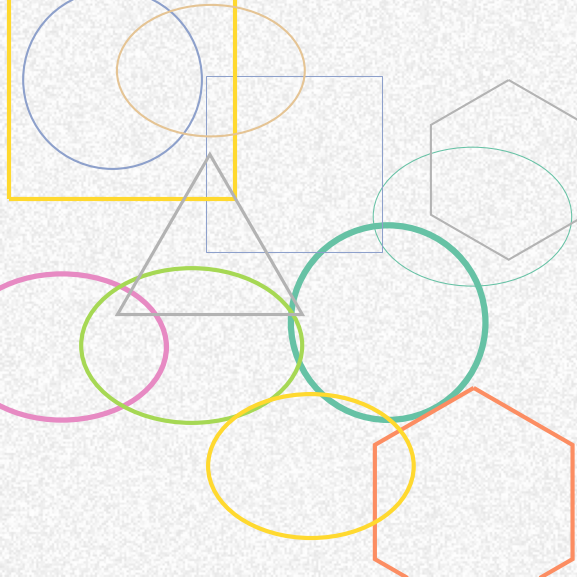[{"shape": "circle", "thickness": 3, "radius": 0.84, "center": [0.672, 0.441]}, {"shape": "oval", "thickness": 0.5, "radius": 0.86, "center": [0.818, 0.624]}, {"shape": "hexagon", "thickness": 2, "radius": 0.99, "center": [0.82, 0.13]}, {"shape": "circle", "thickness": 1, "radius": 0.77, "center": [0.195, 0.861]}, {"shape": "square", "thickness": 0.5, "radius": 0.76, "center": [0.509, 0.716]}, {"shape": "oval", "thickness": 2.5, "radius": 0.9, "center": [0.107, 0.398]}, {"shape": "oval", "thickness": 2, "radius": 0.96, "center": [0.332, 0.401]}, {"shape": "oval", "thickness": 2, "radius": 0.89, "center": [0.538, 0.192]}, {"shape": "square", "thickness": 2, "radius": 0.98, "center": [0.211, 0.85]}, {"shape": "oval", "thickness": 1, "radius": 0.81, "center": [0.365, 0.877]}, {"shape": "hexagon", "thickness": 1, "radius": 0.78, "center": [0.881, 0.705]}, {"shape": "triangle", "thickness": 1.5, "radius": 0.92, "center": [0.363, 0.547]}]